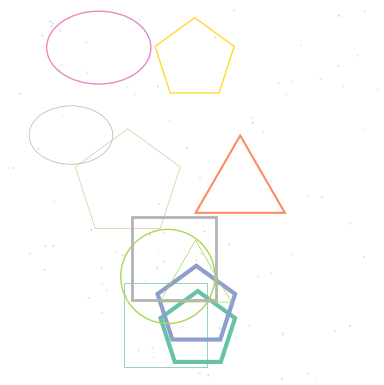[{"shape": "square", "thickness": 0.5, "radius": 0.54, "center": [0.43, 0.156]}, {"shape": "pentagon", "thickness": 3, "radius": 0.51, "center": [0.514, 0.142]}, {"shape": "triangle", "thickness": 1.5, "radius": 0.67, "center": [0.624, 0.514]}, {"shape": "pentagon", "thickness": 3, "radius": 0.53, "center": [0.51, 0.204]}, {"shape": "oval", "thickness": 1, "radius": 0.68, "center": [0.257, 0.876]}, {"shape": "circle", "thickness": 1, "radius": 0.61, "center": [0.436, 0.282]}, {"shape": "triangle", "thickness": 0.5, "radius": 0.54, "center": [0.508, 0.269]}, {"shape": "pentagon", "thickness": 1, "radius": 0.54, "center": [0.506, 0.846]}, {"shape": "pentagon", "thickness": 0.5, "radius": 0.72, "center": [0.332, 0.522]}, {"shape": "oval", "thickness": 0.5, "radius": 0.54, "center": [0.184, 0.649]}, {"shape": "square", "thickness": 2, "radius": 0.54, "center": [0.452, 0.328]}]